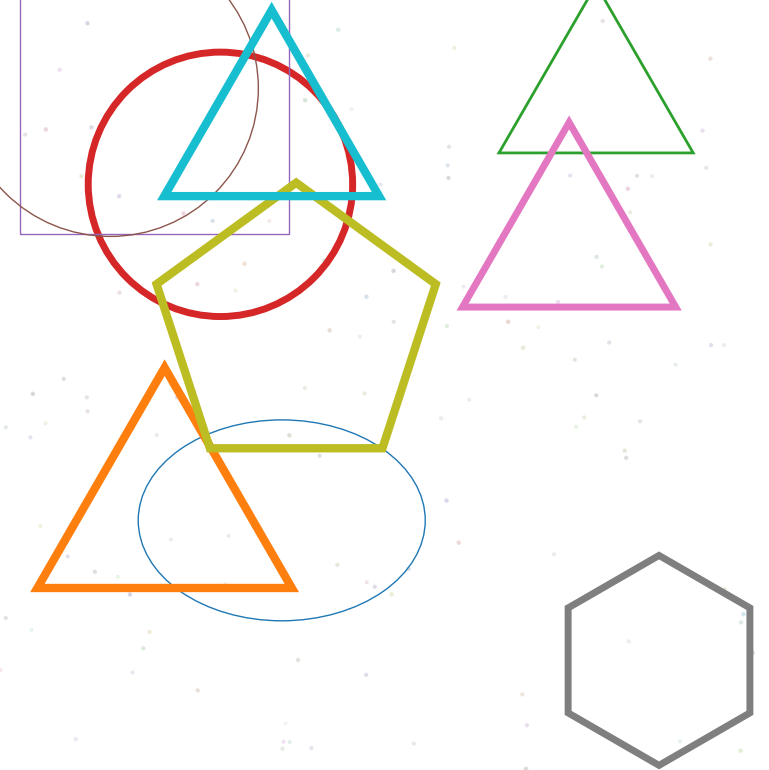[{"shape": "oval", "thickness": 0.5, "radius": 0.93, "center": [0.366, 0.324]}, {"shape": "triangle", "thickness": 3, "radius": 0.95, "center": [0.214, 0.332]}, {"shape": "triangle", "thickness": 1, "radius": 0.73, "center": [0.774, 0.874]}, {"shape": "circle", "thickness": 2.5, "radius": 0.86, "center": [0.286, 0.761]}, {"shape": "square", "thickness": 0.5, "radius": 0.87, "center": [0.2, 0.87]}, {"shape": "circle", "thickness": 0.5, "radius": 0.96, "center": [0.143, 0.885]}, {"shape": "triangle", "thickness": 2.5, "radius": 0.8, "center": [0.739, 0.681]}, {"shape": "hexagon", "thickness": 2.5, "radius": 0.68, "center": [0.856, 0.142]}, {"shape": "pentagon", "thickness": 3, "radius": 0.95, "center": [0.385, 0.572]}, {"shape": "triangle", "thickness": 3, "radius": 0.81, "center": [0.353, 0.826]}]